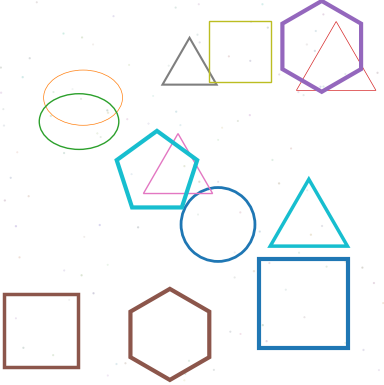[{"shape": "circle", "thickness": 2, "radius": 0.48, "center": [0.566, 0.417]}, {"shape": "square", "thickness": 3, "radius": 0.58, "center": [0.789, 0.211]}, {"shape": "oval", "thickness": 0.5, "radius": 0.51, "center": [0.216, 0.746]}, {"shape": "oval", "thickness": 1, "radius": 0.52, "center": [0.205, 0.684]}, {"shape": "triangle", "thickness": 0.5, "radius": 0.6, "center": [0.873, 0.825]}, {"shape": "hexagon", "thickness": 3, "radius": 0.59, "center": [0.836, 0.88]}, {"shape": "hexagon", "thickness": 3, "radius": 0.59, "center": [0.441, 0.131]}, {"shape": "square", "thickness": 2.5, "radius": 0.48, "center": [0.107, 0.142]}, {"shape": "triangle", "thickness": 1, "radius": 0.52, "center": [0.462, 0.549]}, {"shape": "triangle", "thickness": 1.5, "radius": 0.41, "center": [0.492, 0.821]}, {"shape": "square", "thickness": 1, "radius": 0.4, "center": [0.624, 0.867]}, {"shape": "triangle", "thickness": 2.5, "radius": 0.58, "center": [0.802, 0.419]}, {"shape": "pentagon", "thickness": 3, "radius": 0.55, "center": [0.408, 0.55]}]